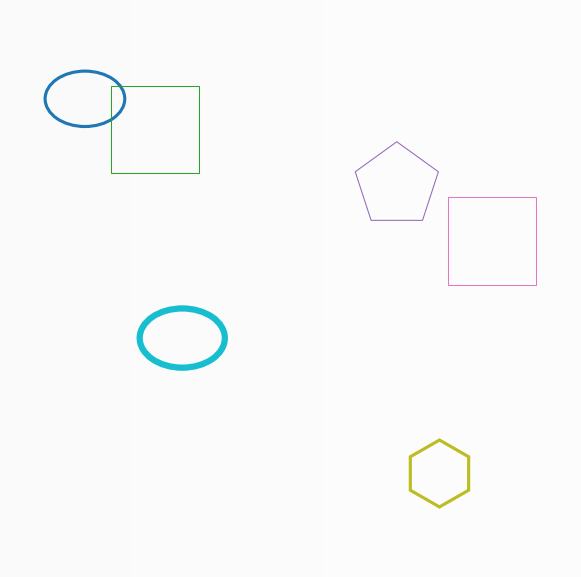[{"shape": "oval", "thickness": 1.5, "radius": 0.34, "center": [0.146, 0.828]}, {"shape": "square", "thickness": 0.5, "radius": 0.38, "center": [0.267, 0.775]}, {"shape": "pentagon", "thickness": 0.5, "radius": 0.38, "center": [0.683, 0.678]}, {"shape": "square", "thickness": 0.5, "radius": 0.38, "center": [0.847, 0.582]}, {"shape": "hexagon", "thickness": 1.5, "radius": 0.29, "center": [0.756, 0.179]}, {"shape": "oval", "thickness": 3, "radius": 0.37, "center": [0.314, 0.414]}]